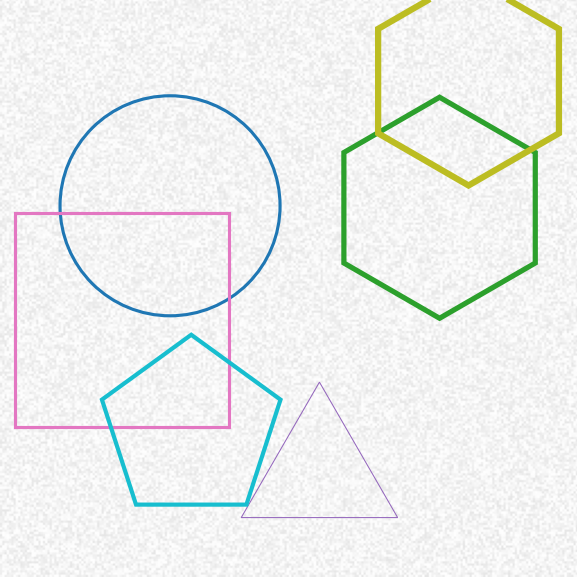[{"shape": "circle", "thickness": 1.5, "radius": 0.95, "center": [0.294, 0.643]}, {"shape": "hexagon", "thickness": 2.5, "radius": 0.96, "center": [0.761, 0.639]}, {"shape": "triangle", "thickness": 0.5, "radius": 0.78, "center": [0.553, 0.181]}, {"shape": "square", "thickness": 1.5, "radius": 0.93, "center": [0.211, 0.445]}, {"shape": "hexagon", "thickness": 3, "radius": 0.9, "center": [0.811, 0.859]}, {"shape": "pentagon", "thickness": 2, "radius": 0.81, "center": [0.331, 0.257]}]